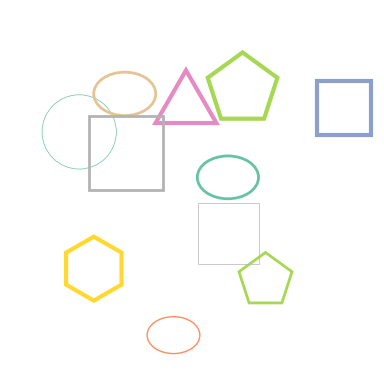[{"shape": "circle", "thickness": 0.5, "radius": 0.48, "center": [0.206, 0.657]}, {"shape": "oval", "thickness": 2, "radius": 0.4, "center": [0.592, 0.539]}, {"shape": "oval", "thickness": 1, "radius": 0.34, "center": [0.451, 0.13]}, {"shape": "square", "thickness": 3, "radius": 0.35, "center": [0.893, 0.719]}, {"shape": "triangle", "thickness": 3, "radius": 0.46, "center": [0.483, 0.726]}, {"shape": "pentagon", "thickness": 2, "radius": 0.36, "center": [0.69, 0.272]}, {"shape": "pentagon", "thickness": 3, "radius": 0.48, "center": [0.63, 0.769]}, {"shape": "hexagon", "thickness": 3, "radius": 0.42, "center": [0.244, 0.302]}, {"shape": "oval", "thickness": 2, "radius": 0.4, "center": [0.324, 0.756]}, {"shape": "square", "thickness": 2, "radius": 0.48, "center": [0.327, 0.602]}, {"shape": "square", "thickness": 0.5, "radius": 0.4, "center": [0.593, 0.394]}]